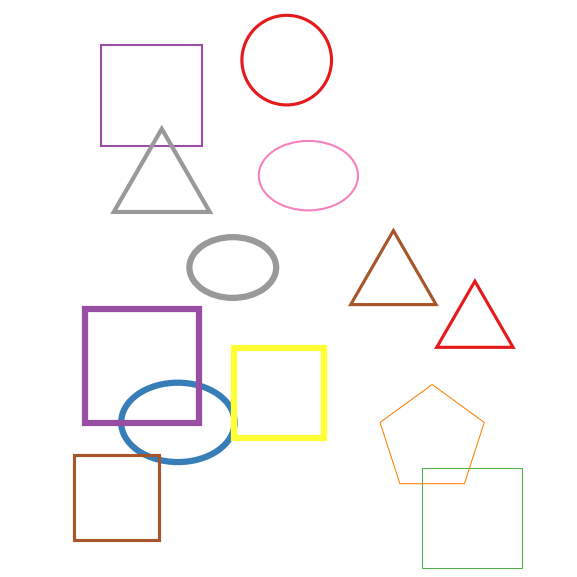[{"shape": "circle", "thickness": 1.5, "radius": 0.39, "center": [0.496, 0.895]}, {"shape": "triangle", "thickness": 1.5, "radius": 0.38, "center": [0.822, 0.436]}, {"shape": "oval", "thickness": 3, "radius": 0.49, "center": [0.308, 0.268]}, {"shape": "square", "thickness": 0.5, "radius": 0.43, "center": [0.818, 0.103]}, {"shape": "square", "thickness": 3, "radius": 0.49, "center": [0.246, 0.366]}, {"shape": "square", "thickness": 1, "radius": 0.44, "center": [0.263, 0.834]}, {"shape": "pentagon", "thickness": 0.5, "radius": 0.47, "center": [0.748, 0.238]}, {"shape": "square", "thickness": 3, "radius": 0.39, "center": [0.483, 0.319]}, {"shape": "triangle", "thickness": 1.5, "radius": 0.43, "center": [0.681, 0.514]}, {"shape": "square", "thickness": 1.5, "radius": 0.37, "center": [0.201, 0.137]}, {"shape": "oval", "thickness": 1, "radius": 0.43, "center": [0.534, 0.695]}, {"shape": "oval", "thickness": 3, "radius": 0.38, "center": [0.403, 0.536]}, {"shape": "triangle", "thickness": 2, "radius": 0.48, "center": [0.28, 0.68]}]